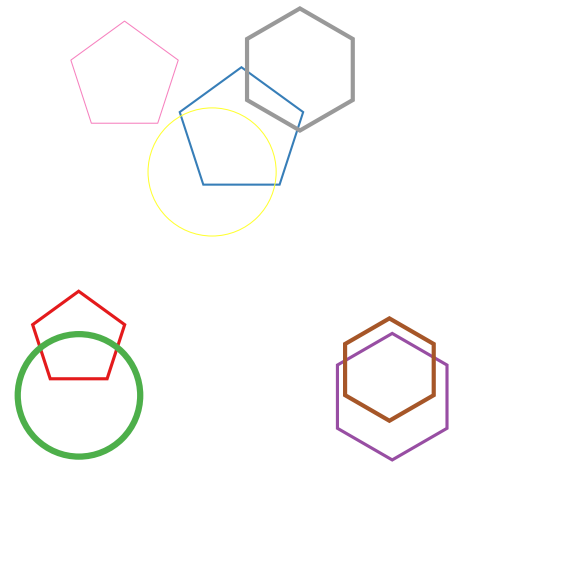[{"shape": "pentagon", "thickness": 1.5, "radius": 0.42, "center": [0.136, 0.411]}, {"shape": "pentagon", "thickness": 1, "radius": 0.56, "center": [0.418, 0.77]}, {"shape": "circle", "thickness": 3, "radius": 0.53, "center": [0.137, 0.315]}, {"shape": "hexagon", "thickness": 1.5, "radius": 0.55, "center": [0.679, 0.312]}, {"shape": "circle", "thickness": 0.5, "radius": 0.55, "center": [0.367, 0.701]}, {"shape": "hexagon", "thickness": 2, "radius": 0.44, "center": [0.674, 0.359]}, {"shape": "pentagon", "thickness": 0.5, "radius": 0.49, "center": [0.216, 0.865]}, {"shape": "hexagon", "thickness": 2, "radius": 0.53, "center": [0.519, 0.879]}]